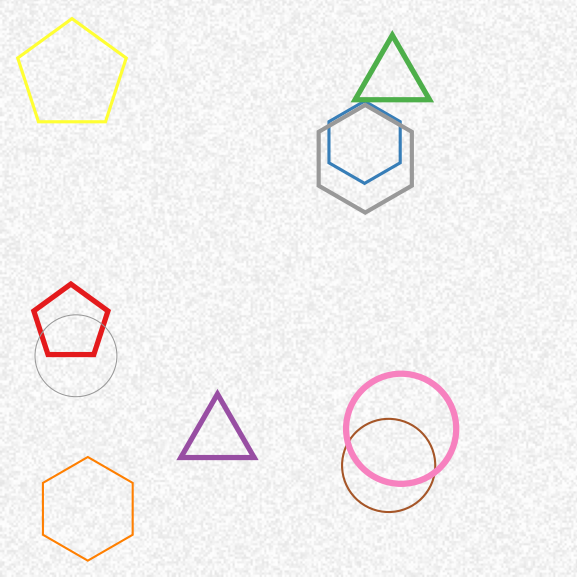[{"shape": "pentagon", "thickness": 2.5, "radius": 0.34, "center": [0.123, 0.44]}, {"shape": "hexagon", "thickness": 1.5, "radius": 0.36, "center": [0.631, 0.753]}, {"shape": "triangle", "thickness": 2.5, "radius": 0.37, "center": [0.679, 0.864]}, {"shape": "triangle", "thickness": 2.5, "radius": 0.37, "center": [0.377, 0.244]}, {"shape": "hexagon", "thickness": 1, "radius": 0.45, "center": [0.152, 0.118]}, {"shape": "pentagon", "thickness": 1.5, "radius": 0.49, "center": [0.125, 0.868]}, {"shape": "circle", "thickness": 1, "radius": 0.4, "center": [0.673, 0.193]}, {"shape": "circle", "thickness": 3, "radius": 0.48, "center": [0.695, 0.257]}, {"shape": "hexagon", "thickness": 2, "radius": 0.47, "center": [0.632, 0.724]}, {"shape": "circle", "thickness": 0.5, "radius": 0.35, "center": [0.132, 0.383]}]